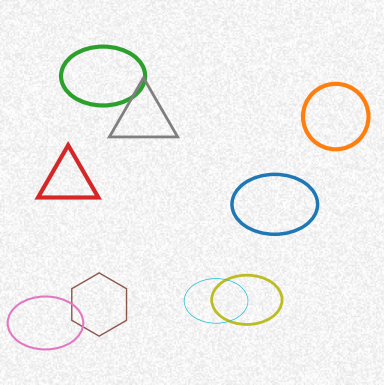[{"shape": "oval", "thickness": 2.5, "radius": 0.56, "center": [0.714, 0.469]}, {"shape": "circle", "thickness": 3, "radius": 0.43, "center": [0.872, 0.697]}, {"shape": "oval", "thickness": 3, "radius": 0.55, "center": [0.268, 0.803]}, {"shape": "triangle", "thickness": 3, "radius": 0.45, "center": [0.177, 0.532]}, {"shape": "hexagon", "thickness": 1, "radius": 0.41, "center": [0.258, 0.209]}, {"shape": "oval", "thickness": 1.5, "radius": 0.49, "center": [0.118, 0.161]}, {"shape": "triangle", "thickness": 2, "radius": 0.51, "center": [0.373, 0.695]}, {"shape": "oval", "thickness": 2, "radius": 0.46, "center": [0.641, 0.221]}, {"shape": "oval", "thickness": 0.5, "radius": 0.41, "center": [0.561, 0.218]}]